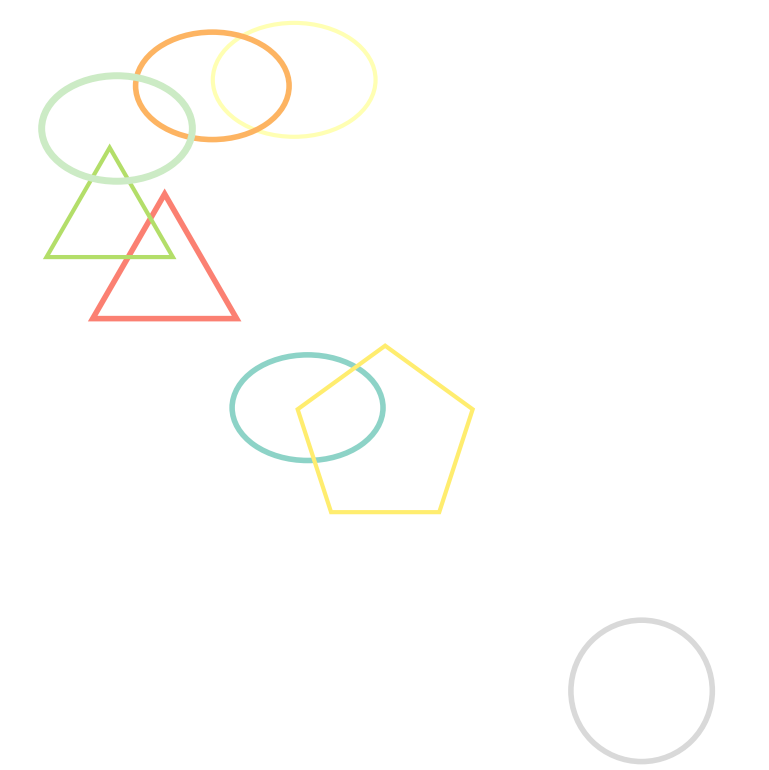[{"shape": "oval", "thickness": 2, "radius": 0.49, "center": [0.399, 0.471]}, {"shape": "oval", "thickness": 1.5, "radius": 0.53, "center": [0.382, 0.896]}, {"shape": "triangle", "thickness": 2, "radius": 0.54, "center": [0.214, 0.64]}, {"shape": "oval", "thickness": 2, "radius": 0.5, "center": [0.276, 0.889]}, {"shape": "triangle", "thickness": 1.5, "radius": 0.47, "center": [0.142, 0.714]}, {"shape": "circle", "thickness": 2, "radius": 0.46, "center": [0.833, 0.103]}, {"shape": "oval", "thickness": 2.5, "radius": 0.49, "center": [0.152, 0.833]}, {"shape": "pentagon", "thickness": 1.5, "radius": 0.6, "center": [0.5, 0.432]}]